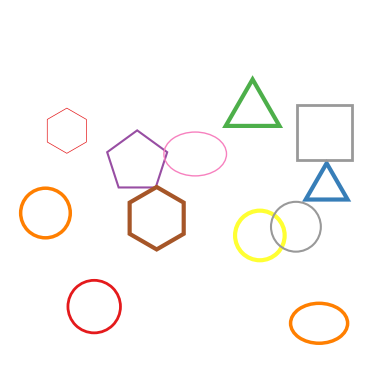[{"shape": "circle", "thickness": 2, "radius": 0.34, "center": [0.245, 0.204]}, {"shape": "hexagon", "thickness": 0.5, "radius": 0.29, "center": [0.174, 0.66]}, {"shape": "triangle", "thickness": 3, "radius": 0.31, "center": [0.848, 0.513]}, {"shape": "triangle", "thickness": 3, "radius": 0.4, "center": [0.656, 0.713]}, {"shape": "pentagon", "thickness": 1.5, "radius": 0.41, "center": [0.356, 0.579]}, {"shape": "oval", "thickness": 2.5, "radius": 0.37, "center": [0.829, 0.16]}, {"shape": "circle", "thickness": 2.5, "radius": 0.32, "center": [0.118, 0.447]}, {"shape": "circle", "thickness": 3, "radius": 0.32, "center": [0.675, 0.388]}, {"shape": "hexagon", "thickness": 3, "radius": 0.41, "center": [0.407, 0.433]}, {"shape": "oval", "thickness": 1, "radius": 0.41, "center": [0.507, 0.6]}, {"shape": "circle", "thickness": 1.5, "radius": 0.32, "center": [0.769, 0.411]}, {"shape": "square", "thickness": 2, "radius": 0.36, "center": [0.844, 0.656]}]